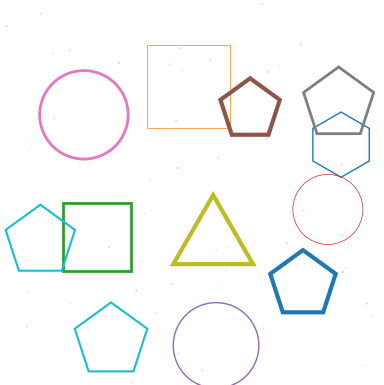[{"shape": "pentagon", "thickness": 3, "radius": 0.45, "center": [0.787, 0.261]}, {"shape": "hexagon", "thickness": 1, "radius": 0.42, "center": [0.886, 0.624]}, {"shape": "square", "thickness": 0.5, "radius": 0.54, "center": [0.49, 0.775]}, {"shape": "square", "thickness": 2, "radius": 0.44, "center": [0.253, 0.385]}, {"shape": "circle", "thickness": 0.5, "radius": 0.45, "center": [0.852, 0.456]}, {"shape": "circle", "thickness": 1, "radius": 0.56, "center": [0.561, 0.103]}, {"shape": "pentagon", "thickness": 3, "radius": 0.41, "center": [0.65, 0.716]}, {"shape": "circle", "thickness": 2, "radius": 0.57, "center": [0.218, 0.702]}, {"shape": "pentagon", "thickness": 2, "radius": 0.48, "center": [0.88, 0.73]}, {"shape": "triangle", "thickness": 3, "radius": 0.6, "center": [0.554, 0.374]}, {"shape": "pentagon", "thickness": 1.5, "radius": 0.5, "center": [0.288, 0.116]}, {"shape": "pentagon", "thickness": 1.5, "radius": 0.47, "center": [0.105, 0.374]}]